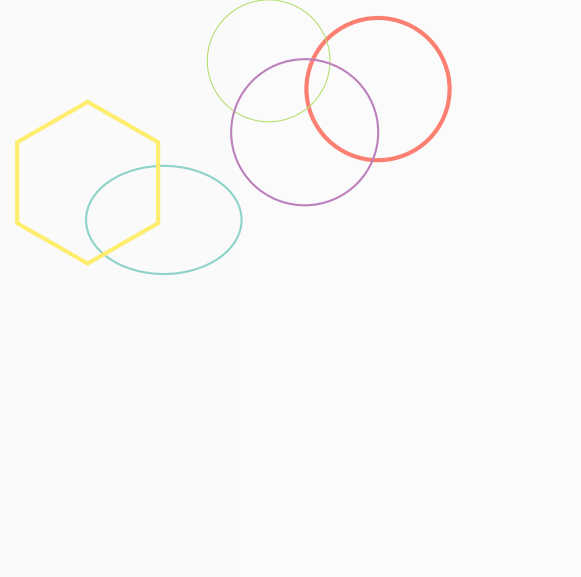[{"shape": "oval", "thickness": 1, "radius": 0.67, "center": [0.282, 0.618]}, {"shape": "circle", "thickness": 2, "radius": 0.62, "center": [0.65, 0.845]}, {"shape": "circle", "thickness": 0.5, "radius": 0.53, "center": [0.462, 0.894]}, {"shape": "circle", "thickness": 1, "radius": 0.63, "center": [0.524, 0.77]}, {"shape": "hexagon", "thickness": 2, "radius": 0.7, "center": [0.151, 0.683]}]